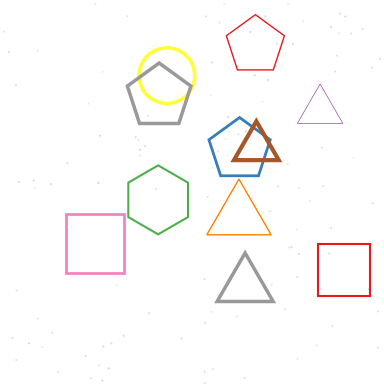[{"shape": "square", "thickness": 1.5, "radius": 0.34, "center": [0.893, 0.299]}, {"shape": "pentagon", "thickness": 1, "radius": 0.4, "center": [0.663, 0.883]}, {"shape": "pentagon", "thickness": 2, "radius": 0.42, "center": [0.622, 0.611]}, {"shape": "hexagon", "thickness": 1.5, "radius": 0.45, "center": [0.411, 0.481]}, {"shape": "triangle", "thickness": 0.5, "radius": 0.34, "center": [0.831, 0.713]}, {"shape": "triangle", "thickness": 1, "radius": 0.48, "center": [0.621, 0.438]}, {"shape": "circle", "thickness": 2.5, "radius": 0.36, "center": [0.433, 0.804]}, {"shape": "triangle", "thickness": 3, "radius": 0.34, "center": [0.666, 0.618]}, {"shape": "square", "thickness": 2, "radius": 0.38, "center": [0.247, 0.367]}, {"shape": "triangle", "thickness": 2.5, "radius": 0.42, "center": [0.637, 0.259]}, {"shape": "pentagon", "thickness": 2.5, "radius": 0.43, "center": [0.413, 0.75]}]